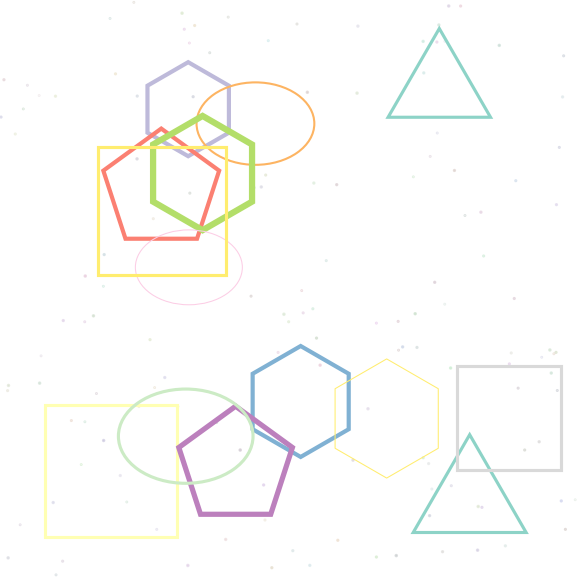[{"shape": "triangle", "thickness": 1.5, "radius": 0.56, "center": [0.813, 0.134]}, {"shape": "triangle", "thickness": 1.5, "radius": 0.51, "center": [0.761, 0.847]}, {"shape": "square", "thickness": 1.5, "radius": 0.57, "center": [0.192, 0.183]}, {"shape": "hexagon", "thickness": 2, "radius": 0.41, "center": [0.326, 0.81]}, {"shape": "pentagon", "thickness": 2, "radius": 0.53, "center": [0.279, 0.671]}, {"shape": "hexagon", "thickness": 2, "radius": 0.48, "center": [0.521, 0.304]}, {"shape": "oval", "thickness": 1, "radius": 0.51, "center": [0.442, 0.785]}, {"shape": "hexagon", "thickness": 3, "radius": 0.49, "center": [0.351, 0.699]}, {"shape": "oval", "thickness": 0.5, "radius": 0.46, "center": [0.327, 0.536]}, {"shape": "square", "thickness": 1.5, "radius": 0.45, "center": [0.882, 0.276]}, {"shape": "pentagon", "thickness": 2.5, "radius": 0.52, "center": [0.408, 0.192]}, {"shape": "oval", "thickness": 1.5, "radius": 0.58, "center": [0.322, 0.244]}, {"shape": "hexagon", "thickness": 0.5, "radius": 0.52, "center": [0.67, 0.274]}, {"shape": "square", "thickness": 1.5, "radius": 0.55, "center": [0.28, 0.634]}]